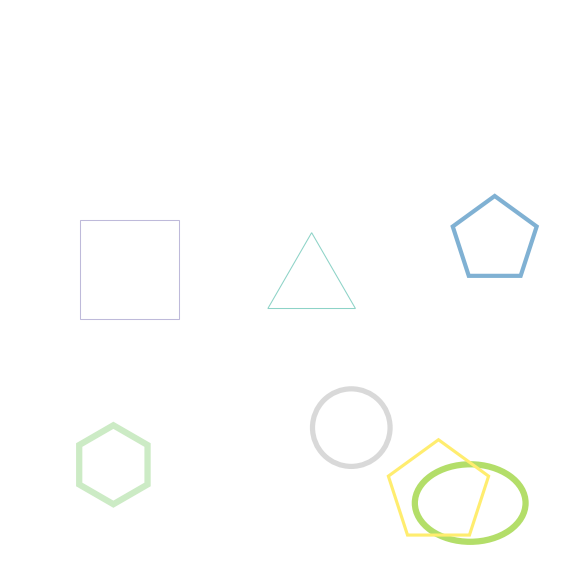[{"shape": "triangle", "thickness": 0.5, "radius": 0.44, "center": [0.54, 0.509]}, {"shape": "square", "thickness": 0.5, "radius": 0.43, "center": [0.224, 0.532]}, {"shape": "pentagon", "thickness": 2, "radius": 0.38, "center": [0.857, 0.583]}, {"shape": "oval", "thickness": 3, "radius": 0.48, "center": [0.814, 0.128]}, {"shape": "circle", "thickness": 2.5, "radius": 0.34, "center": [0.608, 0.259]}, {"shape": "hexagon", "thickness": 3, "radius": 0.34, "center": [0.196, 0.194]}, {"shape": "pentagon", "thickness": 1.5, "radius": 0.46, "center": [0.759, 0.146]}]